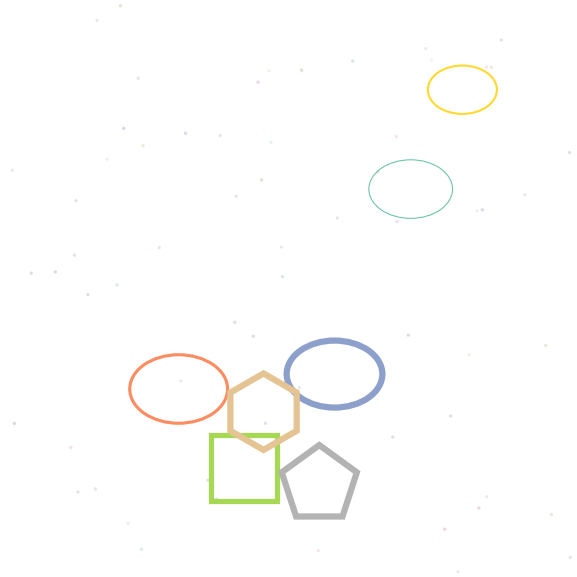[{"shape": "oval", "thickness": 0.5, "radius": 0.36, "center": [0.711, 0.672]}, {"shape": "oval", "thickness": 1.5, "radius": 0.42, "center": [0.309, 0.326]}, {"shape": "oval", "thickness": 3, "radius": 0.41, "center": [0.579, 0.351]}, {"shape": "square", "thickness": 2.5, "radius": 0.29, "center": [0.422, 0.189]}, {"shape": "oval", "thickness": 1, "radius": 0.3, "center": [0.801, 0.844]}, {"shape": "hexagon", "thickness": 3, "radius": 0.33, "center": [0.456, 0.286]}, {"shape": "pentagon", "thickness": 3, "radius": 0.34, "center": [0.553, 0.16]}]